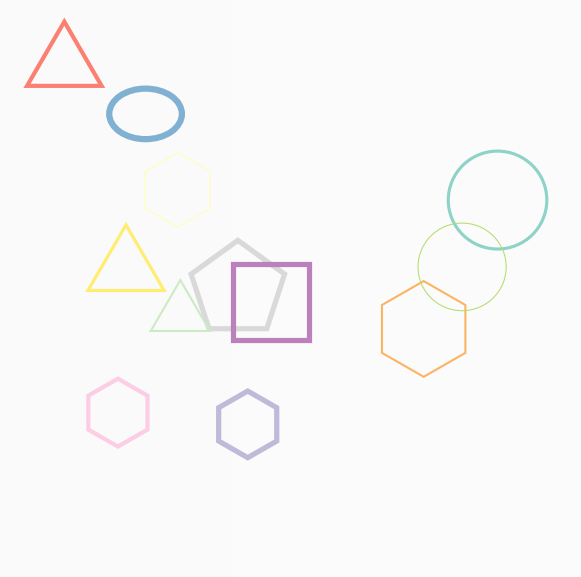[{"shape": "circle", "thickness": 1.5, "radius": 0.42, "center": [0.856, 0.653]}, {"shape": "hexagon", "thickness": 0.5, "radius": 0.32, "center": [0.305, 0.67]}, {"shape": "hexagon", "thickness": 2.5, "radius": 0.29, "center": [0.426, 0.264]}, {"shape": "triangle", "thickness": 2, "radius": 0.37, "center": [0.111, 0.887]}, {"shape": "oval", "thickness": 3, "radius": 0.31, "center": [0.25, 0.802]}, {"shape": "hexagon", "thickness": 1, "radius": 0.41, "center": [0.729, 0.43]}, {"shape": "circle", "thickness": 0.5, "radius": 0.38, "center": [0.795, 0.537]}, {"shape": "hexagon", "thickness": 2, "radius": 0.29, "center": [0.203, 0.285]}, {"shape": "pentagon", "thickness": 2.5, "radius": 0.42, "center": [0.409, 0.498]}, {"shape": "square", "thickness": 2.5, "radius": 0.33, "center": [0.466, 0.476]}, {"shape": "triangle", "thickness": 1, "radius": 0.29, "center": [0.31, 0.455]}, {"shape": "triangle", "thickness": 1.5, "radius": 0.38, "center": [0.217, 0.534]}]